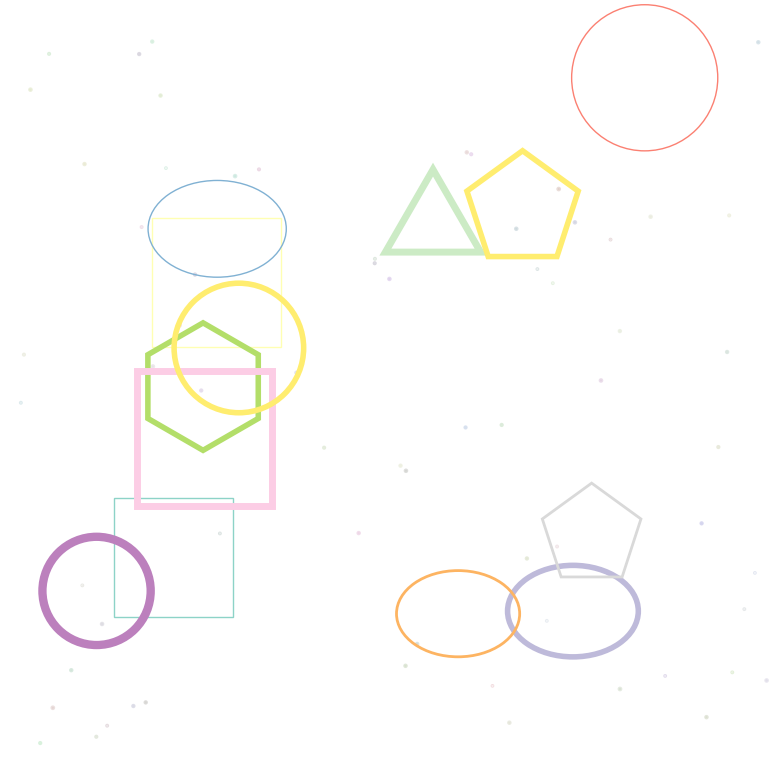[{"shape": "square", "thickness": 0.5, "radius": 0.39, "center": [0.226, 0.276]}, {"shape": "square", "thickness": 0.5, "radius": 0.42, "center": [0.281, 0.633]}, {"shape": "oval", "thickness": 2, "radius": 0.42, "center": [0.744, 0.206]}, {"shape": "circle", "thickness": 0.5, "radius": 0.47, "center": [0.837, 0.899]}, {"shape": "oval", "thickness": 0.5, "radius": 0.45, "center": [0.282, 0.703]}, {"shape": "oval", "thickness": 1, "radius": 0.4, "center": [0.595, 0.203]}, {"shape": "hexagon", "thickness": 2, "radius": 0.41, "center": [0.264, 0.498]}, {"shape": "square", "thickness": 2.5, "radius": 0.44, "center": [0.265, 0.431]}, {"shape": "pentagon", "thickness": 1, "radius": 0.34, "center": [0.768, 0.305]}, {"shape": "circle", "thickness": 3, "radius": 0.35, "center": [0.125, 0.233]}, {"shape": "triangle", "thickness": 2.5, "radius": 0.36, "center": [0.562, 0.708]}, {"shape": "pentagon", "thickness": 2, "radius": 0.38, "center": [0.679, 0.728]}, {"shape": "circle", "thickness": 2, "radius": 0.42, "center": [0.31, 0.548]}]